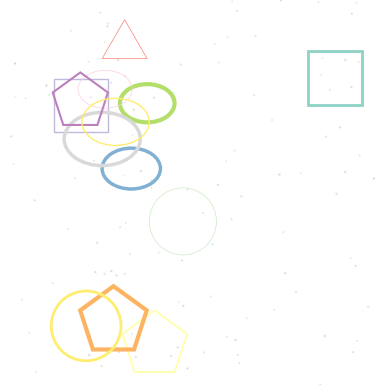[{"shape": "square", "thickness": 2, "radius": 0.35, "center": [0.869, 0.797]}, {"shape": "pentagon", "thickness": 1.5, "radius": 0.44, "center": [0.402, 0.105]}, {"shape": "square", "thickness": 1, "radius": 0.35, "center": [0.211, 0.726]}, {"shape": "triangle", "thickness": 0.5, "radius": 0.34, "center": [0.324, 0.882]}, {"shape": "oval", "thickness": 2.5, "radius": 0.38, "center": [0.341, 0.562]}, {"shape": "pentagon", "thickness": 3, "radius": 0.45, "center": [0.295, 0.166]}, {"shape": "oval", "thickness": 3, "radius": 0.35, "center": [0.382, 0.732]}, {"shape": "oval", "thickness": 0.5, "radius": 0.35, "center": [0.273, 0.768]}, {"shape": "oval", "thickness": 2.5, "radius": 0.49, "center": [0.266, 0.639]}, {"shape": "pentagon", "thickness": 1.5, "radius": 0.38, "center": [0.209, 0.736]}, {"shape": "circle", "thickness": 0.5, "radius": 0.44, "center": [0.475, 0.425]}, {"shape": "oval", "thickness": 1, "radius": 0.44, "center": [0.3, 0.683]}, {"shape": "circle", "thickness": 2, "radius": 0.45, "center": [0.224, 0.154]}]